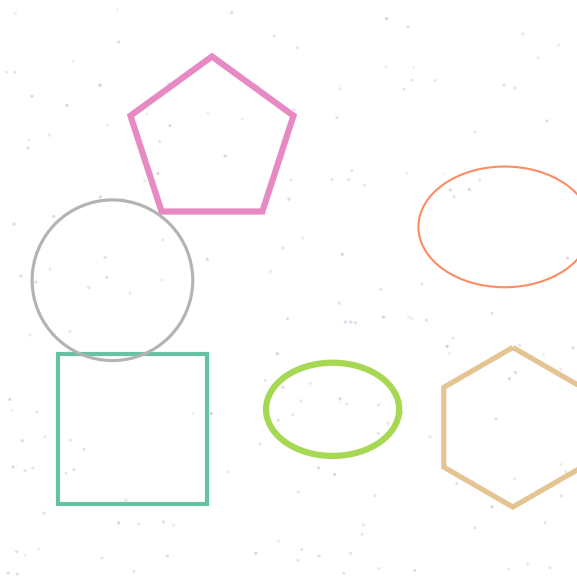[{"shape": "square", "thickness": 2, "radius": 0.65, "center": [0.23, 0.256]}, {"shape": "oval", "thickness": 1, "radius": 0.75, "center": [0.874, 0.606]}, {"shape": "pentagon", "thickness": 3, "radius": 0.74, "center": [0.367, 0.753]}, {"shape": "oval", "thickness": 3, "radius": 0.58, "center": [0.576, 0.29]}, {"shape": "hexagon", "thickness": 2.5, "radius": 0.69, "center": [0.888, 0.259]}, {"shape": "circle", "thickness": 1.5, "radius": 0.7, "center": [0.195, 0.514]}]